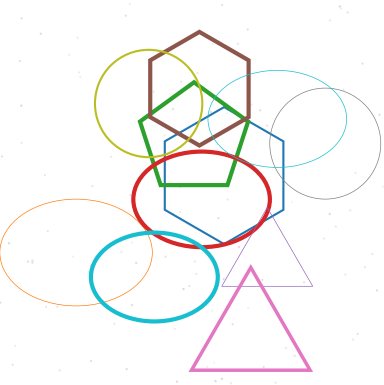[{"shape": "hexagon", "thickness": 1.5, "radius": 0.89, "center": [0.582, 0.544]}, {"shape": "oval", "thickness": 0.5, "radius": 0.99, "center": [0.198, 0.344]}, {"shape": "pentagon", "thickness": 3, "radius": 0.74, "center": [0.504, 0.639]}, {"shape": "oval", "thickness": 3, "radius": 0.89, "center": [0.524, 0.482]}, {"shape": "triangle", "thickness": 0.5, "radius": 0.68, "center": [0.694, 0.325]}, {"shape": "hexagon", "thickness": 3, "radius": 0.74, "center": [0.518, 0.77]}, {"shape": "triangle", "thickness": 2.5, "radius": 0.89, "center": [0.651, 0.127]}, {"shape": "circle", "thickness": 0.5, "radius": 0.72, "center": [0.845, 0.627]}, {"shape": "circle", "thickness": 1.5, "radius": 0.7, "center": [0.386, 0.731]}, {"shape": "oval", "thickness": 0.5, "radius": 0.9, "center": [0.72, 0.691]}, {"shape": "oval", "thickness": 3, "radius": 0.82, "center": [0.401, 0.28]}]